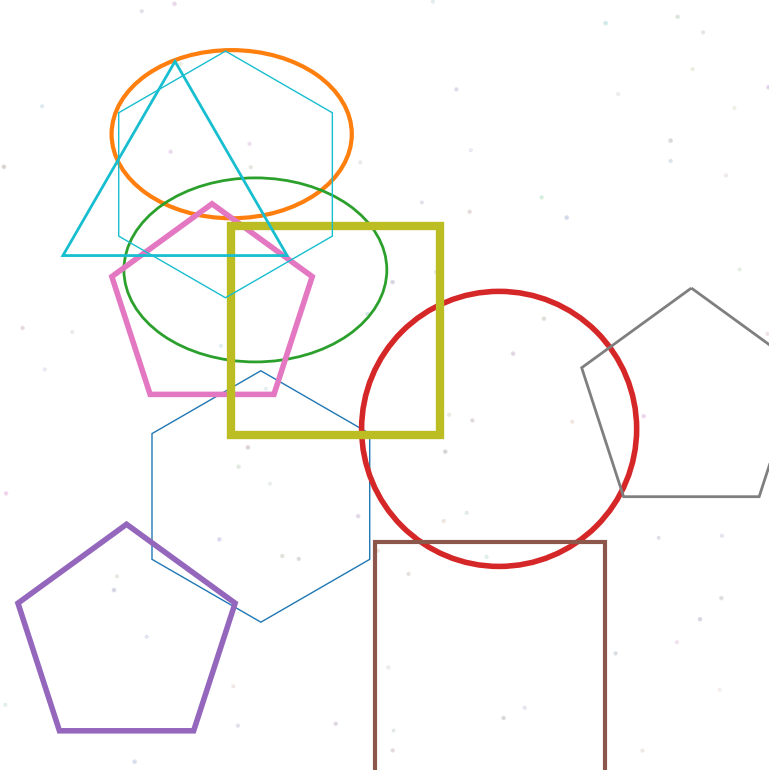[{"shape": "hexagon", "thickness": 0.5, "radius": 0.82, "center": [0.339, 0.355]}, {"shape": "oval", "thickness": 1.5, "radius": 0.78, "center": [0.301, 0.826]}, {"shape": "oval", "thickness": 1, "radius": 0.85, "center": [0.332, 0.649]}, {"shape": "circle", "thickness": 2, "radius": 0.89, "center": [0.648, 0.443]}, {"shape": "pentagon", "thickness": 2, "radius": 0.74, "center": [0.164, 0.171]}, {"shape": "square", "thickness": 1.5, "radius": 0.75, "center": [0.636, 0.147]}, {"shape": "pentagon", "thickness": 2, "radius": 0.68, "center": [0.275, 0.599]}, {"shape": "pentagon", "thickness": 1, "radius": 0.75, "center": [0.898, 0.476]}, {"shape": "square", "thickness": 3, "radius": 0.68, "center": [0.435, 0.571]}, {"shape": "triangle", "thickness": 1, "radius": 0.84, "center": [0.227, 0.752]}, {"shape": "hexagon", "thickness": 0.5, "radius": 0.8, "center": [0.293, 0.773]}]